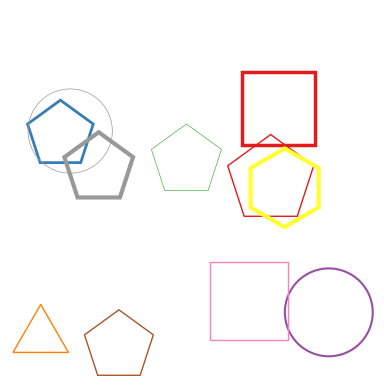[{"shape": "pentagon", "thickness": 1, "radius": 0.59, "center": [0.703, 0.533]}, {"shape": "square", "thickness": 2.5, "radius": 0.47, "center": [0.723, 0.718]}, {"shape": "pentagon", "thickness": 2, "radius": 0.45, "center": [0.157, 0.65]}, {"shape": "pentagon", "thickness": 0.5, "radius": 0.48, "center": [0.484, 0.582]}, {"shape": "circle", "thickness": 1.5, "radius": 0.57, "center": [0.854, 0.189]}, {"shape": "triangle", "thickness": 1, "radius": 0.42, "center": [0.106, 0.126]}, {"shape": "hexagon", "thickness": 3, "radius": 0.51, "center": [0.739, 0.512]}, {"shape": "pentagon", "thickness": 1, "radius": 0.47, "center": [0.309, 0.101]}, {"shape": "square", "thickness": 1, "radius": 0.5, "center": [0.647, 0.218]}, {"shape": "pentagon", "thickness": 3, "radius": 0.47, "center": [0.256, 0.563]}, {"shape": "circle", "thickness": 0.5, "radius": 0.55, "center": [0.182, 0.66]}]